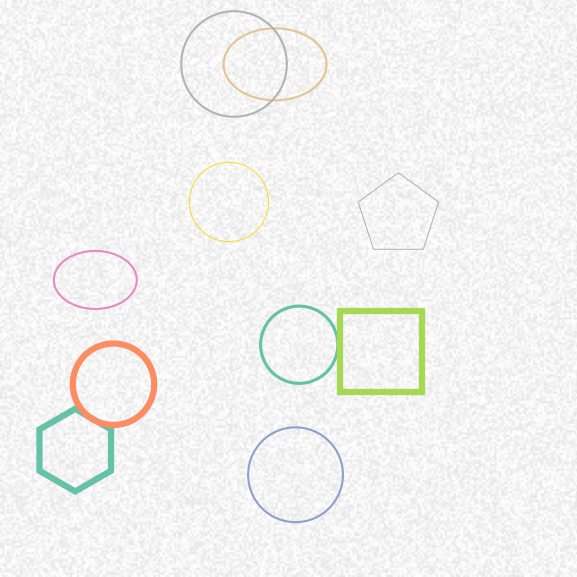[{"shape": "circle", "thickness": 1.5, "radius": 0.33, "center": [0.518, 0.402]}, {"shape": "hexagon", "thickness": 3, "radius": 0.36, "center": [0.13, 0.22]}, {"shape": "circle", "thickness": 3, "radius": 0.35, "center": [0.197, 0.334]}, {"shape": "circle", "thickness": 1, "radius": 0.41, "center": [0.512, 0.177]}, {"shape": "oval", "thickness": 1, "radius": 0.36, "center": [0.165, 0.514]}, {"shape": "square", "thickness": 3, "radius": 0.35, "center": [0.659, 0.391]}, {"shape": "circle", "thickness": 0.5, "radius": 0.34, "center": [0.396, 0.649]}, {"shape": "oval", "thickness": 1, "radius": 0.45, "center": [0.476, 0.888]}, {"shape": "circle", "thickness": 1, "radius": 0.46, "center": [0.405, 0.888]}, {"shape": "pentagon", "thickness": 0.5, "radius": 0.37, "center": [0.69, 0.627]}]